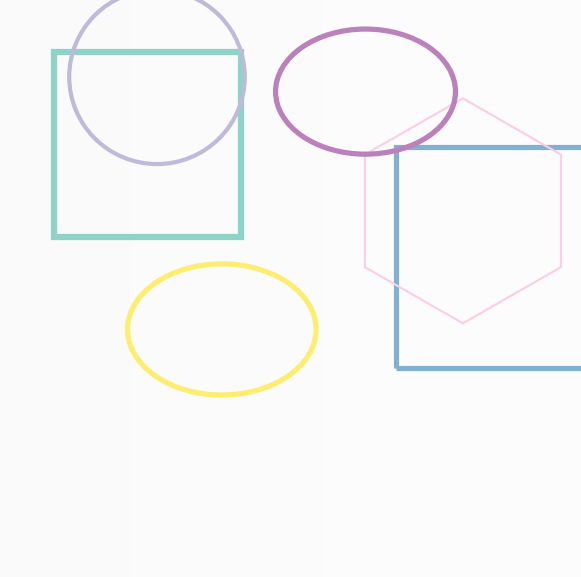[{"shape": "square", "thickness": 3, "radius": 0.8, "center": [0.253, 0.749]}, {"shape": "circle", "thickness": 2, "radius": 0.76, "center": [0.27, 0.866]}, {"shape": "square", "thickness": 2.5, "radius": 0.96, "center": [0.873, 0.554]}, {"shape": "hexagon", "thickness": 1, "radius": 0.97, "center": [0.796, 0.634]}, {"shape": "oval", "thickness": 2.5, "radius": 0.77, "center": [0.629, 0.841]}, {"shape": "oval", "thickness": 2.5, "radius": 0.81, "center": [0.382, 0.429]}]